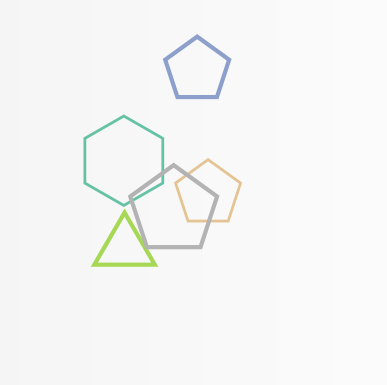[{"shape": "hexagon", "thickness": 2, "radius": 0.58, "center": [0.32, 0.583]}, {"shape": "pentagon", "thickness": 3, "radius": 0.43, "center": [0.509, 0.818]}, {"shape": "triangle", "thickness": 3, "radius": 0.45, "center": [0.321, 0.358]}, {"shape": "pentagon", "thickness": 2, "radius": 0.44, "center": [0.537, 0.497]}, {"shape": "pentagon", "thickness": 3, "radius": 0.59, "center": [0.448, 0.453]}]